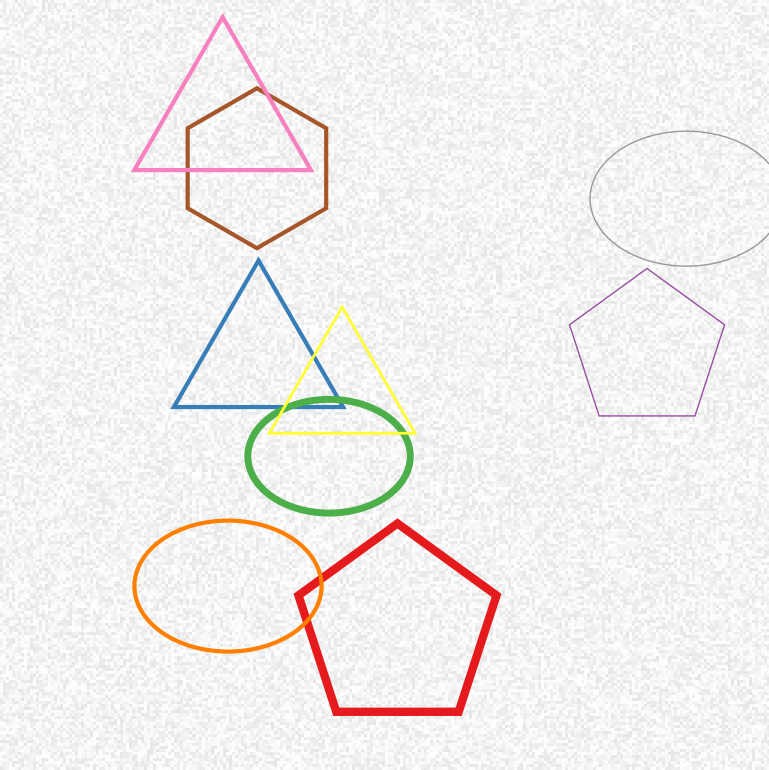[{"shape": "pentagon", "thickness": 3, "radius": 0.68, "center": [0.516, 0.185]}, {"shape": "triangle", "thickness": 1.5, "radius": 0.63, "center": [0.336, 0.535]}, {"shape": "oval", "thickness": 2.5, "radius": 0.53, "center": [0.427, 0.407]}, {"shape": "pentagon", "thickness": 0.5, "radius": 0.53, "center": [0.84, 0.545]}, {"shape": "oval", "thickness": 1.5, "radius": 0.61, "center": [0.296, 0.239]}, {"shape": "triangle", "thickness": 1, "radius": 0.55, "center": [0.444, 0.492]}, {"shape": "hexagon", "thickness": 1.5, "radius": 0.52, "center": [0.334, 0.781]}, {"shape": "triangle", "thickness": 1.5, "radius": 0.66, "center": [0.289, 0.845]}, {"shape": "oval", "thickness": 0.5, "radius": 0.63, "center": [0.892, 0.742]}]